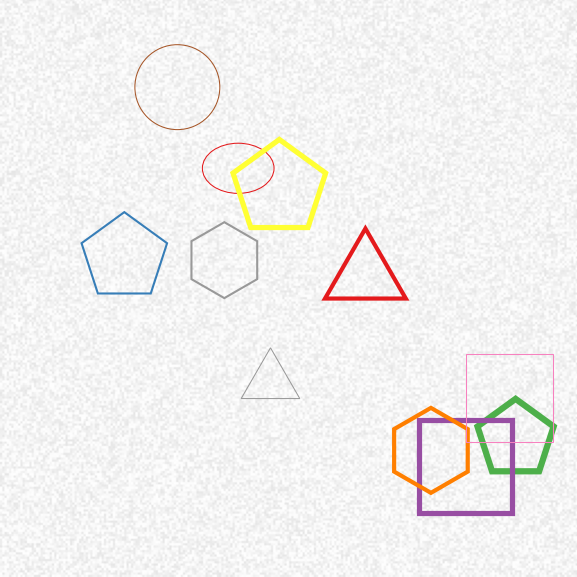[{"shape": "oval", "thickness": 0.5, "radius": 0.31, "center": [0.412, 0.708]}, {"shape": "triangle", "thickness": 2, "radius": 0.4, "center": [0.633, 0.523]}, {"shape": "pentagon", "thickness": 1, "radius": 0.39, "center": [0.215, 0.554]}, {"shape": "pentagon", "thickness": 3, "radius": 0.35, "center": [0.893, 0.239]}, {"shape": "square", "thickness": 2.5, "radius": 0.4, "center": [0.806, 0.191]}, {"shape": "hexagon", "thickness": 2, "radius": 0.37, "center": [0.746, 0.219]}, {"shape": "pentagon", "thickness": 2.5, "radius": 0.42, "center": [0.484, 0.673]}, {"shape": "circle", "thickness": 0.5, "radius": 0.37, "center": [0.307, 0.848]}, {"shape": "square", "thickness": 0.5, "radius": 0.38, "center": [0.882, 0.31]}, {"shape": "hexagon", "thickness": 1, "radius": 0.33, "center": [0.388, 0.549]}, {"shape": "triangle", "thickness": 0.5, "radius": 0.29, "center": [0.468, 0.338]}]